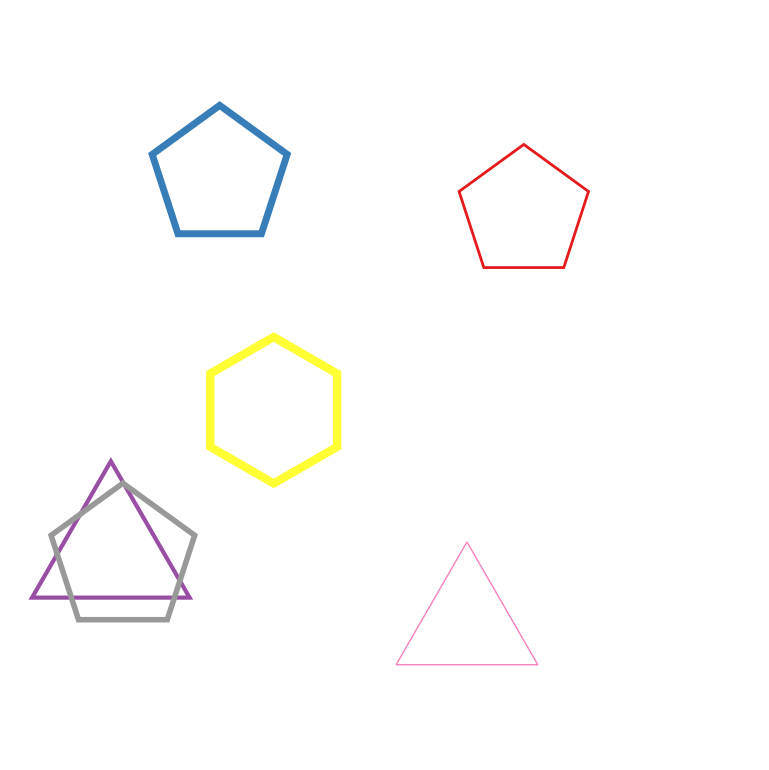[{"shape": "pentagon", "thickness": 1, "radius": 0.44, "center": [0.68, 0.724]}, {"shape": "pentagon", "thickness": 2.5, "radius": 0.46, "center": [0.285, 0.771]}, {"shape": "triangle", "thickness": 1.5, "radius": 0.59, "center": [0.144, 0.283]}, {"shape": "hexagon", "thickness": 3, "radius": 0.48, "center": [0.355, 0.467]}, {"shape": "triangle", "thickness": 0.5, "radius": 0.53, "center": [0.606, 0.19]}, {"shape": "pentagon", "thickness": 2, "radius": 0.49, "center": [0.16, 0.274]}]